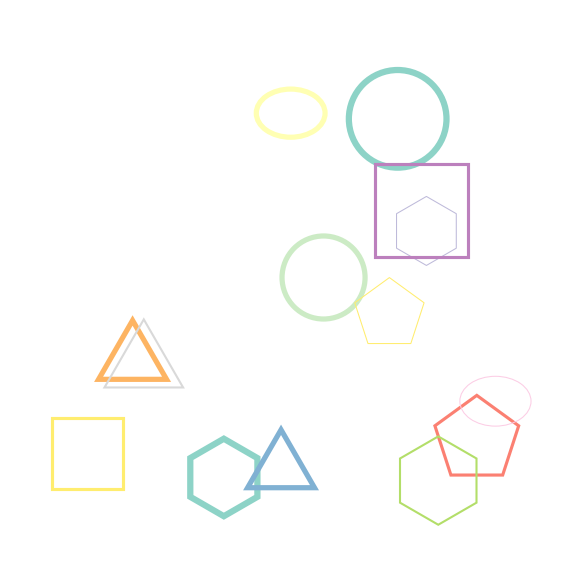[{"shape": "hexagon", "thickness": 3, "radius": 0.34, "center": [0.388, 0.172]}, {"shape": "circle", "thickness": 3, "radius": 0.42, "center": [0.689, 0.793]}, {"shape": "oval", "thickness": 2.5, "radius": 0.3, "center": [0.503, 0.803]}, {"shape": "hexagon", "thickness": 0.5, "radius": 0.3, "center": [0.738, 0.599]}, {"shape": "pentagon", "thickness": 1.5, "radius": 0.38, "center": [0.826, 0.238]}, {"shape": "triangle", "thickness": 2.5, "radius": 0.33, "center": [0.487, 0.188]}, {"shape": "triangle", "thickness": 2.5, "radius": 0.34, "center": [0.23, 0.376]}, {"shape": "hexagon", "thickness": 1, "radius": 0.38, "center": [0.759, 0.167]}, {"shape": "oval", "thickness": 0.5, "radius": 0.31, "center": [0.858, 0.304]}, {"shape": "triangle", "thickness": 1, "radius": 0.39, "center": [0.249, 0.367]}, {"shape": "square", "thickness": 1.5, "radius": 0.4, "center": [0.729, 0.635]}, {"shape": "circle", "thickness": 2.5, "radius": 0.36, "center": [0.56, 0.519]}, {"shape": "square", "thickness": 1.5, "radius": 0.31, "center": [0.151, 0.213]}, {"shape": "pentagon", "thickness": 0.5, "radius": 0.32, "center": [0.674, 0.455]}]